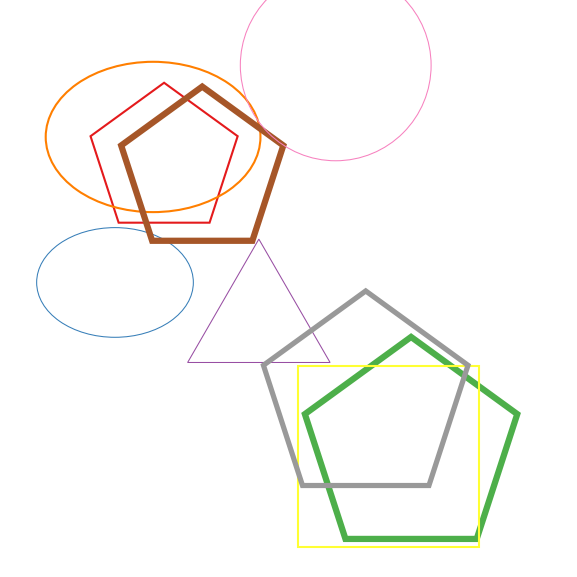[{"shape": "pentagon", "thickness": 1, "radius": 0.67, "center": [0.284, 0.722]}, {"shape": "oval", "thickness": 0.5, "radius": 0.68, "center": [0.199, 0.51]}, {"shape": "pentagon", "thickness": 3, "radius": 0.97, "center": [0.712, 0.222]}, {"shape": "triangle", "thickness": 0.5, "radius": 0.71, "center": [0.448, 0.443]}, {"shape": "oval", "thickness": 1, "radius": 0.93, "center": [0.265, 0.762]}, {"shape": "square", "thickness": 1, "radius": 0.78, "center": [0.673, 0.208]}, {"shape": "pentagon", "thickness": 3, "radius": 0.74, "center": [0.35, 0.702]}, {"shape": "circle", "thickness": 0.5, "radius": 0.83, "center": [0.581, 0.886]}, {"shape": "pentagon", "thickness": 2.5, "radius": 0.93, "center": [0.633, 0.309]}]